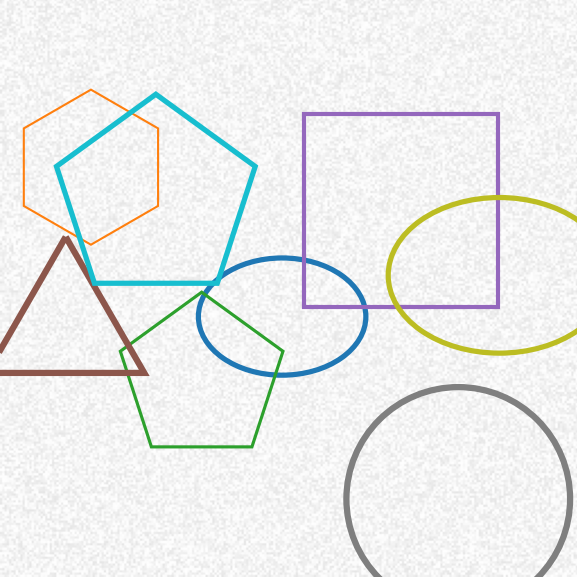[{"shape": "oval", "thickness": 2.5, "radius": 0.72, "center": [0.489, 0.451]}, {"shape": "hexagon", "thickness": 1, "radius": 0.67, "center": [0.157, 0.71]}, {"shape": "pentagon", "thickness": 1.5, "radius": 0.74, "center": [0.349, 0.345]}, {"shape": "square", "thickness": 2, "radius": 0.84, "center": [0.694, 0.635]}, {"shape": "triangle", "thickness": 3, "radius": 0.79, "center": [0.114, 0.432]}, {"shape": "circle", "thickness": 3, "radius": 0.97, "center": [0.794, 0.135]}, {"shape": "oval", "thickness": 2.5, "radius": 0.96, "center": [0.865, 0.522]}, {"shape": "pentagon", "thickness": 2.5, "radius": 0.9, "center": [0.27, 0.655]}]